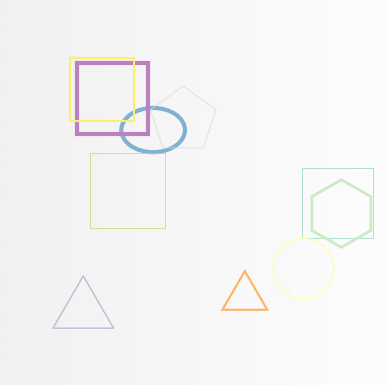[{"shape": "square", "thickness": 0.5, "radius": 0.46, "center": [0.87, 0.472]}, {"shape": "circle", "thickness": 1, "radius": 0.39, "center": [0.783, 0.302]}, {"shape": "triangle", "thickness": 1, "radius": 0.45, "center": [0.215, 0.193]}, {"shape": "oval", "thickness": 3, "radius": 0.41, "center": [0.395, 0.662]}, {"shape": "triangle", "thickness": 1.5, "radius": 0.33, "center": [0.632, 0.229]}, {"shape": "square", "thickness": 0.5, "radius": 0.49, "center": [0.329, 0.505]}, {"shape": "pentagon", "thickness": 0.5, "radius": 0.44, "center": [0.473, 0.688]}, {"shape": "square", "thickness": 3, "radius": 0.46, "center": [0.291, 0.743]}, {"shape": "hexagon", "thickness": 2, "radius": 0.44, "center": [0.881, 0.445]}, {"shape": "square", "thickness": 1.5, "radius": 0.41, "center": [0.263, 0.768]}]